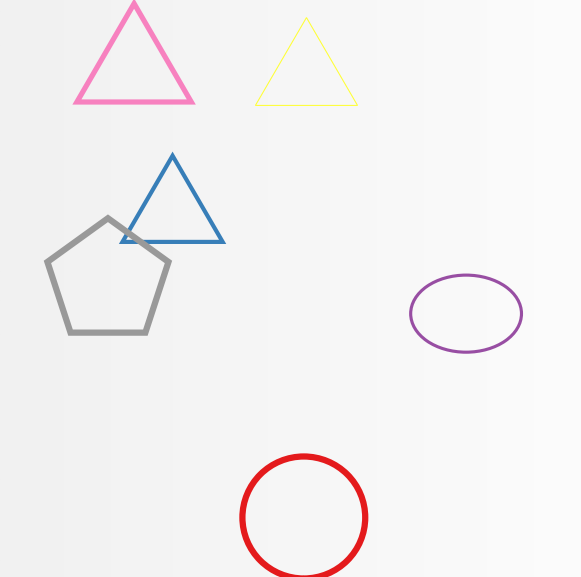[{"shape": "circle", "thickness": 3, "radius": 0.53, "center": [0.523, 0.103]}, {"shape": "triangle", "thickness": 2, "radius": 0.5, "center": [0.297, 0.63]}, {"shape": "oval", "thickness": 1.5, "radius": 0.48, "center": [0.802, 0.456]}, {"shape": "triangle", "thickness": 0.5, "radius": 0.51, "center": [0.527, 0.867]}, {"shape": "triangle", "thickness": 2.5, "radius": 0.57, "center": [0.231, 0.879]}, {"shape": "pentagon", "thickness": 3, "radius": 0.55, "center": [0.186, 0.512]}]